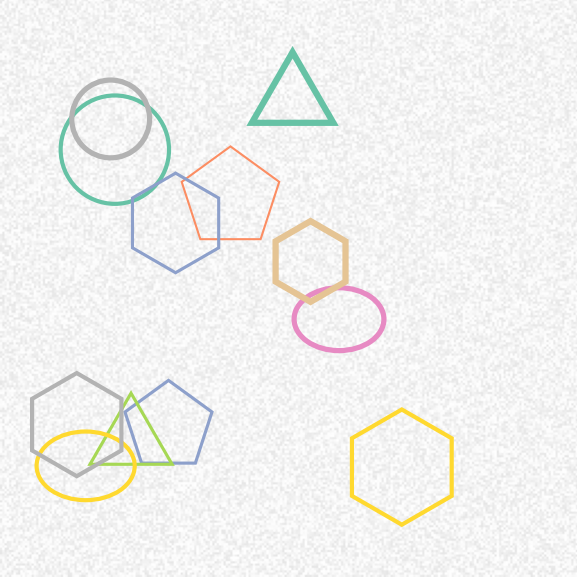[{"shape": "circle", "thickness": 2, "radius": 0.47, "center": [0.199, 0.74]}, {"shape": "triangle", "thickness": 3, "radius": 0.41, "center": [0.507, 0.827]}, {"shape": "pentagon", "thickness": 1, "radius": 0.44, "center": [0.399, 0.657]}, {"shape": "hexagon", "thickness": 1.5, "radius": 0.43, "center": [0.304, 0.613]}, {"shape": "pentagon", "thickness": 1.5, "radius": 0.4, "center": [0.292, 0.261]}, {"shape": "oval", "thickness": 2.5, "radius": 0.39, "center": [0.587, 0.446]}, {"shape": "triangle", "thickness": 1.5, "radius": 0.41, "center": [0.227, 0.236]}, {"shape": "hexagon", "thickness": 2, "radius": 0.5, "center": [0.696, 0.19]}, {"shape": "oval", "thickness": 2, "radius": 0.42, "center": [0.148, 0.192]}, {"shape": "hexagon", "thickness": 3, "radius": 0.35, "center": [0.538, 0.546]}, {"shape": "circle", "thickness": 2.5, "radius": 0.34, "center": [0.192, 0.793]}, {"shape": "hexagon", "thickness": 2, "radius": 0.45, "center": [0.133, 0.264]}]